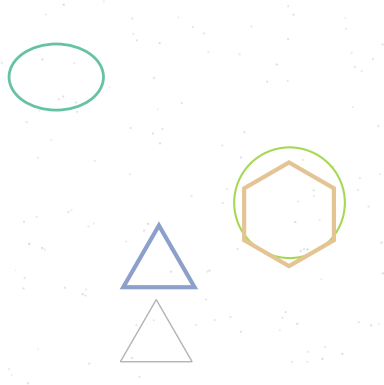[{"shape": "oval", "thickness": 2, "radius": 0.61, "center": [0.146, 0.8]}, {"shape": "triangle", "thickness": 3, "radius": 0.53, "center": [0.413, 0.307]}, {"shape": "circle", "thickness": 1.5, "radius": 0.72, "center": [0.752, 0.473]}, {"shape": "hexagon", "thickness": 3, "radius": 0.67, "center": [0.751, 0.443]}, {"shape": "triangle", "thickness": 1, "radius": 0.54, "center": [0.406, 0.114]}]